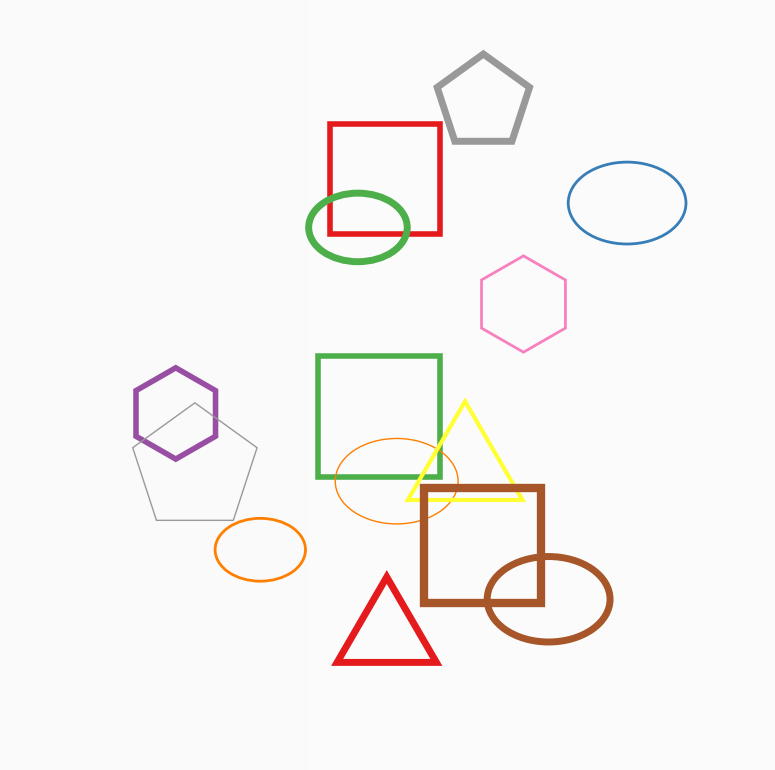[{"shape": "square", "thickness": 2, "radius": 0.36, "center": [0.497, 0.768]}, {"shape": "triangle", "thickness": 2.5, "radius": 0.37, "center": [0.499, 0.177]}, {"shape": "oval", "thickness": 1, "radius": 0.38, "center": [0.809, 0.736]}, {"shape": "square", "thickness": 2, "radius": 0.4, "center": [0.489, 0.459]}, {"shape": "oval", "thickness": 2.5, "radius": 0.32, "center": [0.462, 0.705]}, {"shape": "hexagon", "thickness": 2, "radius": 0.3, "center": [0.227, 0.463]}, {"shape": "oval", "thickness": 1, "radius": 0.29, "center": [0.336, 0.286]}, {"shape": "oval", "thickness": 0.5, "radius": 0.4, "center": [0.512, 0.375]}, {"shape": "triangle", "thickness": 1.5, "radius": 0.43, "center": [0.6, 0.393]}, {"shape": "oval", "thickness": 2.5, "radius": 0.4, "center": [0.708, 0.222]}, {"shape": "square", "thickness": 3, "radius": 0.38, "center": [0.622, 0.291]}, {"shape": "hexagon", "thickness": 1, "radius": 0.31, "center": [0.675, 0.605]}, {"shape": "pentagon", "thickness": 2.5, "radius": 0.31, "center": [0.624, 0.867]}, {"shape": "pentagon", "thickness": 0.5, "radius": 0.42, "center": [0.251, 0.392]}]